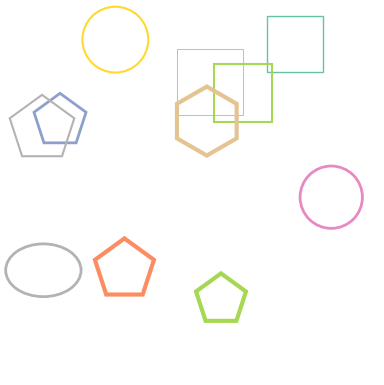[{"shape": "square", "thickness": 1, "radius": 0.36, "center": [0.765, 0.885]}, {"shape": "square", "thickness": 0.5, "radius": 0.43, "center": [0.546, 0.787]}, {"shape": "pentagon", "thickness": 3, "radius": 0.4, "center": [0.323, 0.3]}, {"shape": "pentagon", "thickness": 2, "radius": 0.36, "center": [0.156, 0.686]}, {"shape": "circle", "thickness": 2, "radius": 0.4, "center": [0.86, 0.488]}, {"shape": "pentagon", "thickness": 3, "radius": 0.34, "center": [0.574, 0.222]}, {"shape": "square", "thickness": 1.5, "radius": 0.38, "center": [0.632, 0.759]}, {"shape": "circle", "thickness": 1.5, "radius": 0.43, "center": [0.3, 0.897]}, {"shape": "hexagon", "thickness": 3, "radius": 0.45, "center": [0.537, 0.686]}, {"shape": "oval", "thickness": 2, "radius": 0.49, "center": [0.113, 0.298]}, {"shape": "pentagon", "thickness": 1.5, "radius": 0.44, "center": [0.109, 0.666]}]